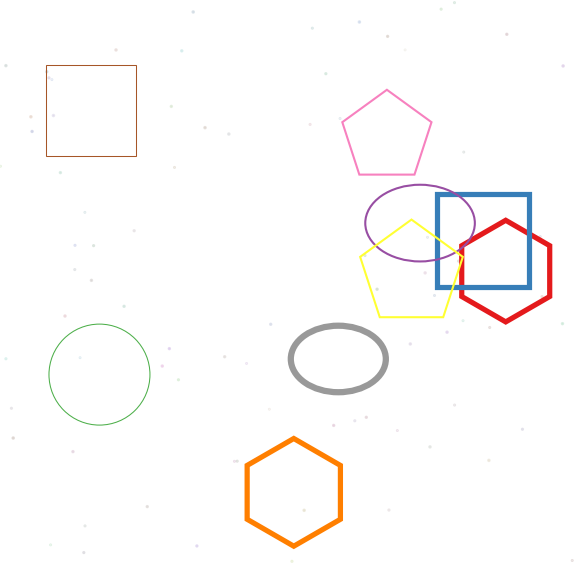[{"shape": "hexagon", "thickness": 2.5, "radius": 0.44, "center": [0.876, 0.53]}, {"shape": "square", "thickness": 2.5, "radius": 0.4, "center": [0.836, 0.583]}, {"shape": "circle", "thickness": 0.5, "radius": 0.44, "center": [0.172, 0.35]}, {"shape": "oval", "thickness": 1, "radius": 0.47, "center": [0.727, 0.613]}, {"shape": "hexagon", "thickness": 2.5, "radius": 0.47, "center": [0.509, 0.147]}, {"shape": "pentagon", "thickness": 1, "radius": 0.47, "center": [0.713, 0.525]}, {"shape": "square", "thickness": 0.5, "radius": 0.39, "center": [0.158, 0.808]}, {"shape": "pentagon", "thickness": 1, "radius": 0.41, "center": [0.67, 0.762]}, {"shape": "oval", "thickness": 3, "radius": 0.41, "center": [0.586, 0.378]}]